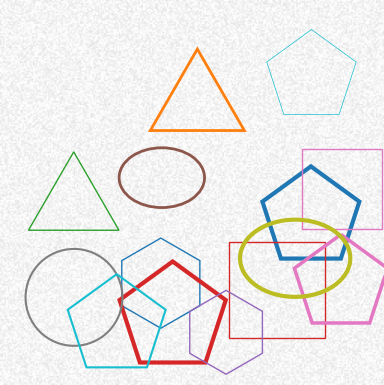[{"shape": "pentagon", "thickness": 3, "radius": 0.66, "center": [0.808, 0.435]}, {"shape": "hexagon", "thickness": 1, "radius": 0.59, "center": [0.418, 0.265]}, {"shape": "triangle", "thickness": 2, "radius": 0.71, "center": [0.513, 0.731]}, {"shape": "triangle", "thickness": 1, "radius": 0.68, "center": [0.191, 0.47]}, {"shape": "pentagon", "thickness": 3, "radius": 0.73, "center": [0.448, 0.176]}, {"shape": "square", "thickness": 1, "radius": 0.62, "center": [0.72, 0.246]}, {"shape": "hexagon", "thickness": 1, "radius": 0.54, "center": [0.587, 0.137]}, {"shape": "oval", "thickness": 2, "radius": 0.55, "center": [0.42, 0.539]}, {"shape": "square", "thickness": 1, "radius": 0.52, "center": [0.888, 0.508]}, {"shape": "pentagon", "thickness": 2.5, "radius": 0.64, "center": [0.885, 0.264]}, {"shape": "circle", "thickness": 1.5, "radius": 0.63, "center": [0.192, 0.228]}, {"shape": "oval", "thickness": 3, "radius": 0.72, "center": [0.767, 0.329]}, {"shape": "pentagon", "thickness": 1.5, "radius": 0.67, "center": [0.303, 0.154]}, {"shape": "pentagon", "thickness": 0.5, "radius": 0.61, "center": [0.809, 0.801]}]